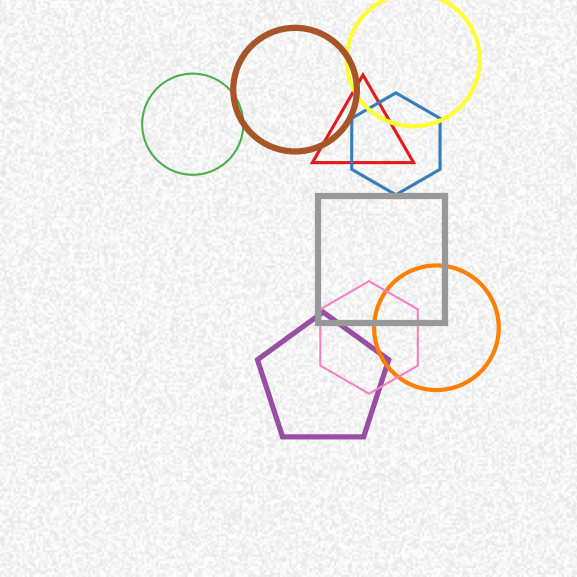[{"shape": "triangle", "thickness": 1.5, "radius": 0.51, "center": [0.629, 0.768]}, {"shape": "hexagon", "thickness": 1.5, "radius": 0.44, "center": [0.686, 0.75]}, {"shape": "circle", "thickness": 1, "radius": 0.44, "center": [0.334, 0.784]}, {"shape": "pentagon", "thickness": 2.5, "radius": 0.6, "center": [0.559, 0.339]}, {"shape": "circle", "thickness": 2, "radius": 0.54, "center": [0.756, 0.432]}, {"shape": "circle", "thickness": 2, "radius": 0.58, "center": [0.716, 0.896]}, {"shape": "circle", "thickness": 3, "radius": 0.54, "center": [0.511, 0.844]}, {"shape": "hexagon", "thickness": 1, "radius": 0.49, "center": [0.639, 0.415]}, {"shape": "square", "thickness": 3, "radius": 0.55, "center": [0.661, 0.55]}]